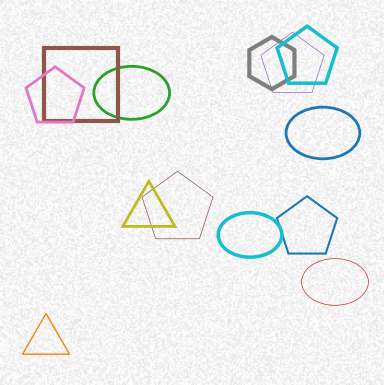[{"shape": "oval", "thickness": 2, "radius": 0.48, "center": [0.839, 0.655]}, {"shape": "pentagon", "thickness": 1.5, "radius": 0.41, "center": [0.798, 0.408]}, {"shape": "triangle", "thickness": 1, "radius": 0.35, "center": [0.12, 0.115]}, {"shape": "oval", "thickness": 2, "radius": 0.49, "center": [0.342, 0.759]}, {"shape": "oval", "thickness": 0.5, "radius": 0.43, "center": [0.87, 0.268]}, {"shape": "pentagon", "thickness": 0.5, "radius": 0.43, "center": [0.76, 0.83]}, {"shape": "pentagon", "thickness": 0.5, "radius": 0.48, "center": [0.461, 0.458]}, {"shape": "square", "thickness": 3, "radius": 0.48, "center": [0.211, 0.781]}, {"shape": "pentagon", "thickness": 2, "radius": 0.4, "center": [0.143, 0.747]}, {"shape": "hexagon", "thickness": 3, "radius": 0.34, "center": [0.706, 0.836]}, {"shape": "triangle", "thickness": 2, "radius": 0.39, "center": [0.387, 0.451]}, {"shape": "pentagon", "thickness": 2.5, "radius": 0.41, "center": [0.798, 0.85]}, {"shape": "oval", "thickness": 2.5, "radius": 0.41, "center": [0.649, 0.39]}]